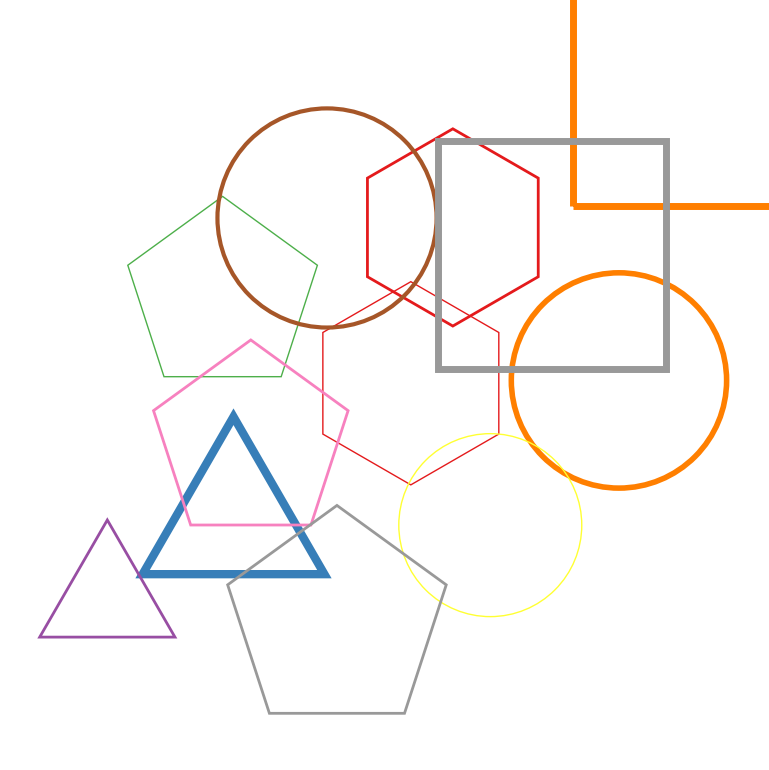[{"shape": "hexagon", "thickness": 1, "radius": 0.64, "center": [0.588, 0.705]}, {"shape": "hexagon", "thickness": 0.5, "radius": 0.66, "center": [0.534, 0.502]}, {"shape": "triangle", "thickness": 3, "radius": 0.68, "center": [0.303, 0.322]}, {"shape": "pentagon", "thickness": 0.5, "radius": 0.65, "center": [0.289, 0.616]}, {"shape": "triangle", "thickness": 1, "radius": 0.51, "center": [0.139, 0.223]}, {"shape": "square", "thickness": 2.5, "radius": 0.71, "center": [0.886, 0.873]}, {"shape": "circle", "thickness": 2, "radius": 0.7, "center": [0.804, 0.506]}, {"shape": "circle", "thickness": 0.5, "radius": 0.59, "center": [0.637, 0.318]}, {"shape": "circle", "thickness": 1.5, "radius": 0.71, "center": [0.425, 0.717]}, {"shape": "pentagon", "thickness": 1, "radius": 0.66, "center": [0.326, 0.426]}, {"shape": "square", "thickness": 2.5, "radius": 0.74, "center": [0.717, 0.669]}, {"shape": "pentagon", "thickness": 1, "radius": 0.75, "center": [0.438, 0.194]}]